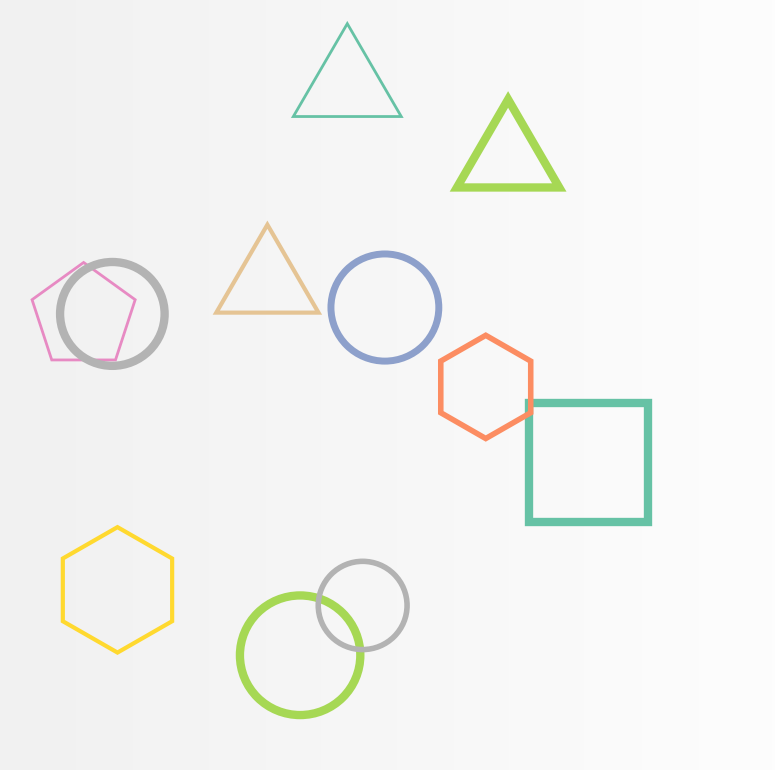[{"shape": "triangle", "thickness": 1, "radius": 0.4, "center": [0.448, 0.889]}, {"shape": "square", "thickness": 3, "radius": 0.39, "center": [0.759, 0.399]}, {"shape": "hexagon", "thickness": 2, "radius": 0.34, "center": [0.627, 0.498]}, {"shape": "circle", "thickness": 2.5, "radius": 0.35, "center": [0.497, 0.601]}, {"shape": "pentagon", "thickness": 1, "radius": 0.35, "center": [0.108, 0.589]}, {"shape": "triangle", "thickness": 3, "radius": 0.38, "center": [0.656, 0.795]}, {"shape": "circle", "thickness": 3, "radius": 0.39, "center": [0.387, 0.149]}, {"shape": "hexagon", "thickness": 1.5, "radius": 0.41, "center": [0.152, 0.234]}, {"shape": "triangle", "thickness": 1.5, "radius": 0.38, "center": [0.345, 0.632]}, {"shape": "circle", "thickness": 2, "radius": 0.29, "center": [0.468, 0.214]}, {"shape": "circle", "thickness": 3, "radius": 0.34, "center": [0.145, 0.592]}]